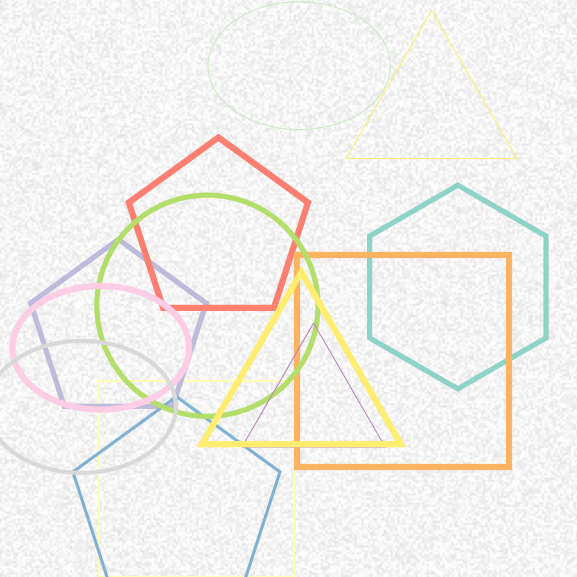[{"shape": "hexagon", "thickness": 2.5, "radius": 0.88, "center": [0.793, 0.502]}, {"shape": "square", "thickness": 1, "radius": 0.85, "center": [0.34, 0.17]}, {"shape": "pentagon", "thickness": 2.5, "radius": 0.8, "center": [0.205, 0.425]}, {"shape": "pentagon", "thickness": 3, "radius": 0.82, "center": [0.378, 0.598]}, {"shape": "pentagon", "thickness": 1.5, "radius": 0.94, "center": [0.306, 0.124]}, {"shape": "square", "thickness": 3, "radius": 0.92, "center": [0.698, 0.374]}, {"shape": "circle", "thickness": 2.5, "radius": 0.96, "center": [0.359, 0.47]}, {"shape": "oval", "thickness": 3, "radius": 0.76, "center": [0.174, 0.397]}, {"shape": "oval", "thickness": 2, "radius": 0.82, "center": [0.141, 0.295]}, {"shape": "triangle", "thickness": 0.5, "radius": 0.72, "center": [0.543, 0.297]}, {"shape": "oval", "thickness": 0.5, "radius": 0.79, "center": [0.518, 0.885]}, {"shape": "triangle", "thickness": 0.5, "radius": 0.85, "center": [0.747, 0.81]}, {"shape": "triangle", "thickness": 3, "radius": 0.99, "center": [0.522, 0.329]}]